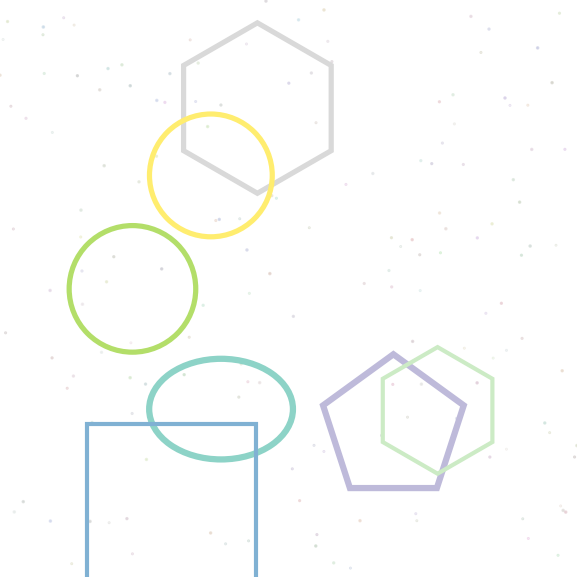[{"shape": "oval", "thickness": 3, "radius": 0.62, "center": [0.383, 0.291]}, {"shape": "pentagon", "thickness": 3, "radius": 0.64, "center": [0.681, 0.258]}, {"shape": "square", "thickness": 2, "radius": 0.73, "center": [0.297, 0.119]}, {"shape": "circle", "thickness": 2.5, "radius": 0.55, "center": [0.229, 0.499]}, {"shape": "hexagon", "thickness": 2.5, "radius": 0.74, "center": [0.446, 0.812]}, {"shape": "hexagon", "thickness": 2, "radius": 0.55, "center": [0.758, 0.288]}, {"shape": "circle", "thickness": 2.5, "radius": 0.53, "center": [0.365, 0.695]}]